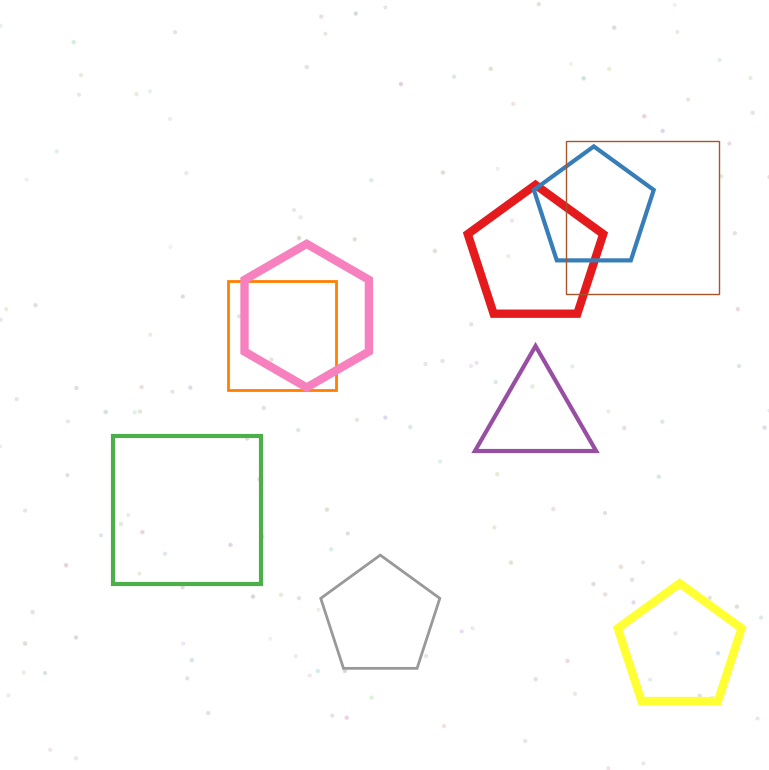[{"shape": "pentagon", "thickness": 3, "radius": 0.46, "center": [0.695, 0.667]}, {"shape": "pentagon", "thickness": 1.5, "radius": 0.41, "center": [0.771, 0.728]}, {"shape": "square", "thickness": 1.5, "radius": 0.48, "center": [0.243, 0.338]}, {"shape": "triangle", "thickness": 1.5, "radius": 0.45, "center": [0.696, 0.46]}, {"shape": "square", "thickness": 1, "radius": 0.35, "center": [0.366, 0.564]}, {"shape": "pentagon", "thickness": 3, "radius": 0.42, "center": [0.883, 0.158]}, {"shape": "square", "thickness": 0.5, "radius": 0.5, "center": [0.834, 0.717]}, {"shape": "hexagon", "thickness": 3, "radius": 0.47, "center": [0.398, 0.59]}, {"shape": "pentagon", "thickness": 1, "radius": 0.41, "center": [0.494, 0.198]}]